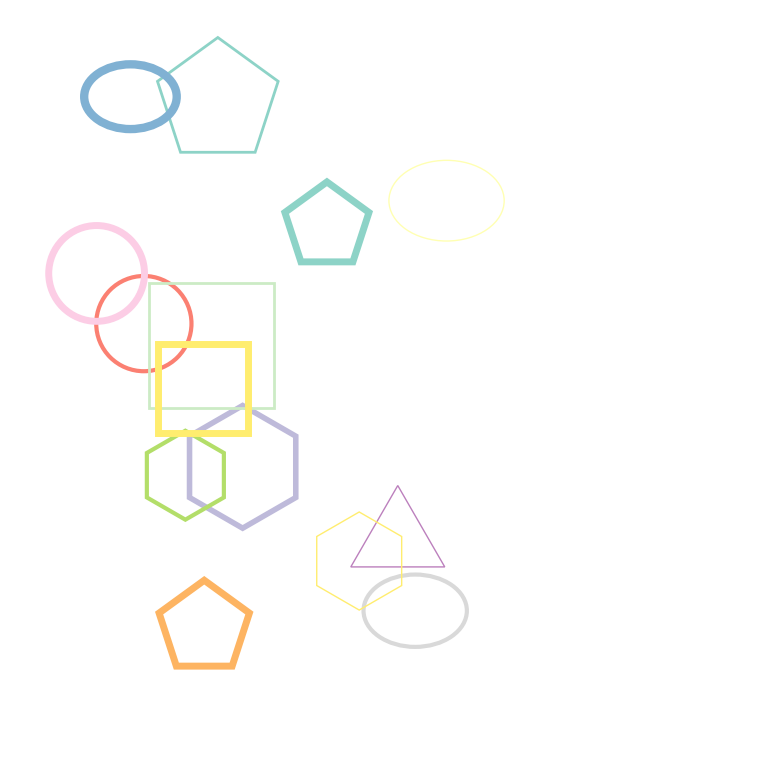[{"shape": "pentagon", "thickness": 1, "radius": 0.41, "center": [0.283, 0.869]}, {"shape": "pentagon", "thickness": 2.5, "radius": 0.29, "center": [0.425, 0.706]}, {"shape": "oval", "thickness": 0.5, "radius": 0.37, "center": [0.58, 0.739]}, {"shape": "hexagon", "thickness": 2, "radius": 0.4, "center": [0.315, 0.394]}, {"shape": "circle", "thickness": 1.5, "radius": 0.31, "center": [0.187, 0.58]}, {"shape": "oval", "thickness": 3, "radius": 0.3, "center": [0.169, 0.874]}, {"shape": "pentagon", "thickness": 2.5, "radius": 0.31, "center": [0.265, 0.185]}, {"shape": "hexagon", "thickness": 1.5, "radius": 0.29, "center": [0.241, 0.383]}, {"shape": "circle", "thickness": 2.5, "radius": 0.31, "center": [0.125, 0.645]}, {"shape": "oval", "thickness": 1.5, "radius": 0.34, "center": [0.539, 0.207]}, {"shape": "triangle", "thickness": 0.5, "radius": 0.35, "center": [0.517, 0.299]}, {"shape": "square", "thickness": 1, "radius": 0.41, "center": [0.275, 0.551]}, {"shape": "square", "thickness": 2.5, "radius": 0.29, "center": [0.264, 0.495]}, {"shape": "hexagon", "thickness": 0.5, "radius": 0.32, "center": [0.467, 0.271]}]